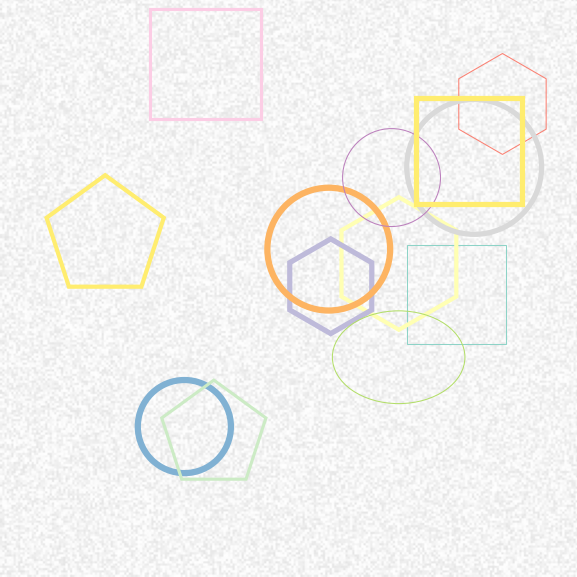[{"shape": "square", "thickness": 0.5, "radius": 0.43, "center": [0.79, 0.489]}, {"shape": "hexagon", "thickness": 2, "radius": 0.57, "center": [0.691, 0.543]}, {"shape": "hexagon", "thickness": 2.5, "radius": 0.41, "center": [0.573, 0.503]}, {"shape": "hexagon", "thickness": 0.5, "radius": 0.44, "center": [0.87, 0.819]}, {"shape": "circle", "thickness": 3, "radius": 0.4, "center": [0.319, 0.261]}, {"shape": "circle", "thickness": 3, "radius": 0.53, "center": [0.569, 0.568]}, {"shape": "oval", "thickness": 0.5, "radius": 0.57, "center": [0.69, 0.381]}, {"shape": "square", "thickness": 1.5, "radius": 0.48, "center": [0.356, 0.888]}, {"shape": "circle", "thickness": 2.5, "radius": 0.58, "center": [0.821, 0.71]}, {"shape": "circle", "thickness": 0.5, "radius": 0.42, "center": [0.678, 0.692]}, {"shape": "pentagon", "thickness": 1.5, "radius": 0.47, "center": [0.37, 0.246]}, {"shape": "square", "thickness": 2.5, "radius": 0.46, "center": [0.813, 0.737]}, {"shape": "pentagon", "thickness": 2, "radius": 0.53, "center": [0.182, 0.589]}]